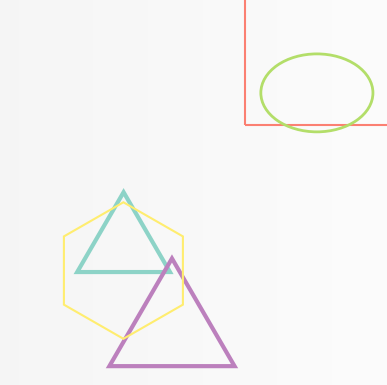[{"shape": "triangle", "thickness": 3, "radius": 0.69, "center": [0.319, 0.363]}, {"shape": "square", "thickness": 1.5, "radius": 0.96, "center": [0.824, 0.867]}, {"shape": "oval", "thickness": 2, "radius": 0.72, "center": [0.818, 0.759]}, {"shape": "triangle", "thickness": 3, "radius": 0.93, "center": [0.444, 0.142]}, {"shape": "hexagon", "thickness": 1.5, "radius": 0.89, "center": [0.318, 0.297]}]